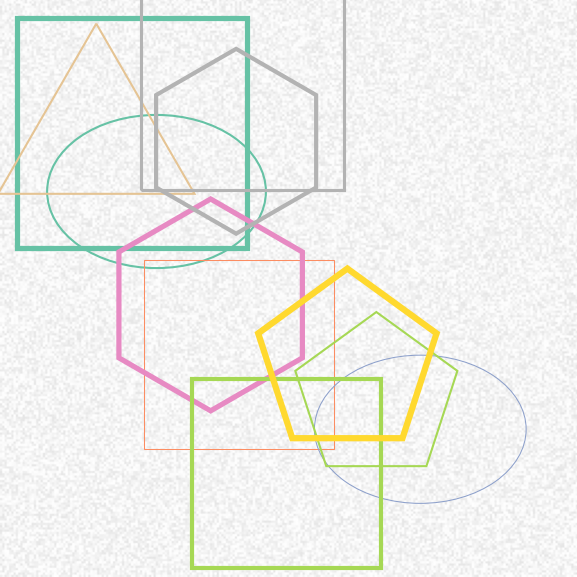[{"shape": "oval", "thickness": 1, "radius": 0.95, "center": [0.271, 0.668]}, {"shape": "square", "thickness": 2.5, "radius": 1.0, "center": [0.228, 0.769]}, {"shape": "square", "thickness": 0.5, "radius": 0.82, "center": [0.413, 0.385]}, {"shape": "oval", "thickness": 0.5, "radius": 0.92, "center": [0.728, 0.256]}, {"shape": "hexagon", "thickness": 2.5, "radius": 0.92, "center": [0.365, 0.471]}, {"shape": "square", "thickness": 2, "radius": 0.82, "center": [0.496, 0.179]}, {"shape": "pentagon", "thickness": 1, "radius": 0.74, "center": [0.652, 0.311]}, {"shape": "pentagon", "thickness": 3, "radius": 0.81, "center": [0.602, 0.372]}, {"shape": "triangle", "thickness": 1, "radius": 0.98, "center": [0.167, 0.762]}, {"shape": "square", "thickness": 1.5, "radius": 0.88, "center": [0.42, 0.845]}, {"shape": "hexagon", "thickness": 2, "radius": 0.8, "center": [0.409, 0.755]}]